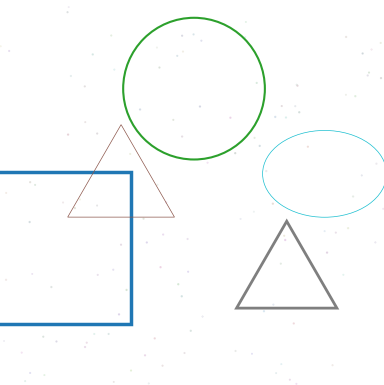[{"shape": "square", "thickness": 2.5, "radius": 0.99, "center": [0.141, 0.355]}, {"shape": "circle", "thickness": 1.5, "radius": 0.92, "center": [0.504, 0.77]}, {"shape": "triangle", "thickness": 0.5, "radius": 0.8, "center": [0.314, 0.516]}, {"shape": "triangle", "thickness": 2, "radius": 0.75, "center": [0.745, 0.275]}, {"shape": "oval", "thickness": 0.5, "radius": 0.81, "center": [0.843, 0.548]}]